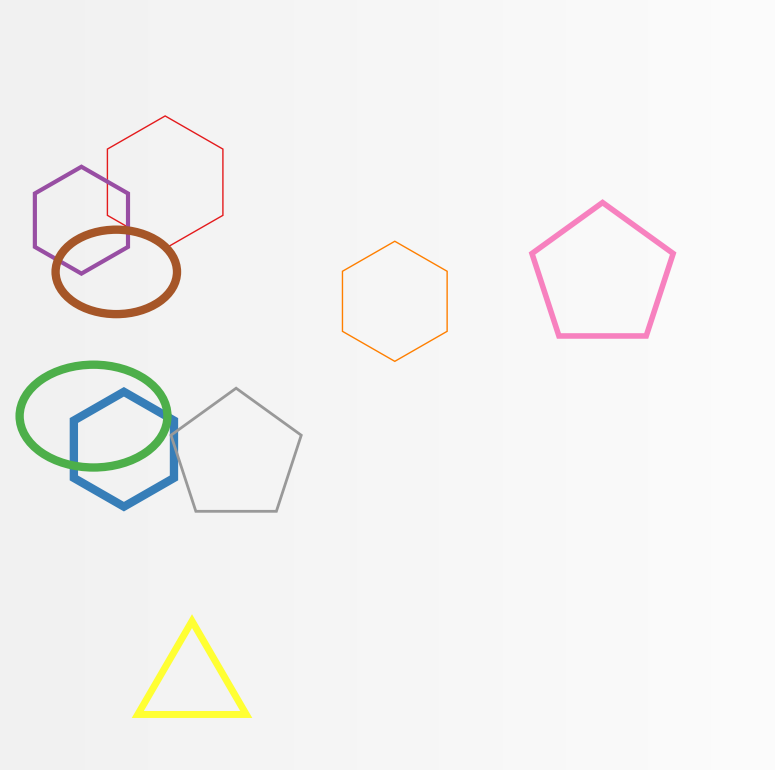[{"shape": "hexagon", "thickness": 0.5, "radius": 0.43, "center": [0.213, 0.763]}, {"shape": "hexagon", "thickness": 3, "radius": 0.37, "center": [0.16, 0.417]}, {"shape": "oval", "thickness": 3, "radius": 0.48, "center": [0.121, 0.46]}, {"shape": "hexagon", "thickness": 1.5, "radius": 0.35, "center": [0.105, 0.714]}, {"shape": "hexagon", "thickness": 0.5, "radius": 0.39, "center": [0.509, 0.609]}, {"shape": "triangle", "thickness": 2.5, "radius": 0.4, "center": [0.248, 0.113]}, {"shape": "oval", "thickness": 3, "radius": 0.39, "center": [0.15, 0.647]}, {"shape": "pentagon", "thickness": 2, "radius": 0.48, "center": [0.778, 0.641]}, {"shape": "pentagon", "thickness": 1, "radius": 0.44, "center": [0.305, 0.407]}]